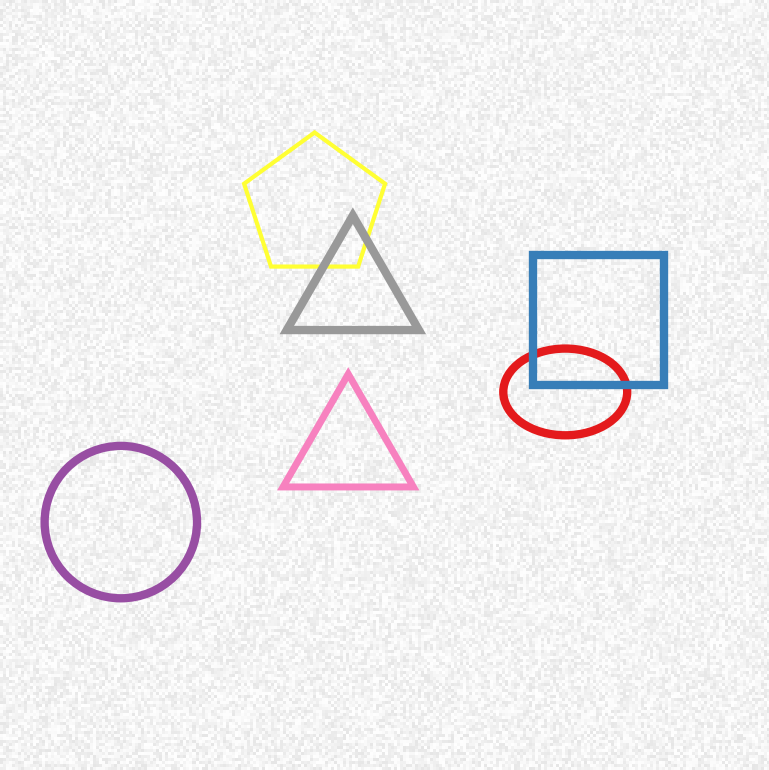[{"shape": "oval", "thickness": 3, "radius": 0.4, "center": [0.734, 0.491]}, {"shape": "square", "thickness": 3, "radius": 0.42, "center": [0.777, 0.585]}, {"shape": "circle", "thickness": 3, "radius": 0.49, "center": [0.157, 0.322]}, {"shape": "pentagon", "thickness": 1.5, "radius": 0.48, "center": [0.409, 0.732]}, {"shape": "triangle", "thickness": 2.5, "radius": 0.49, "center": [0.452, 0.416]}, {"shape": "triangle", "thickness": 3, "radius": 0.5, "center": [0.458, 0.621]}]